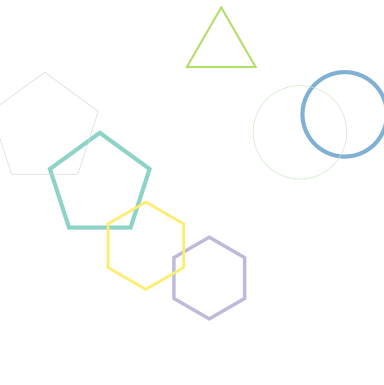[{"shape": "pentagon", "thickness": 3, "radius": 0.68, "center": [0.259, 0.519]}, {"shape": "hexagon", "thickness": 2.5, "radius": 0.53, "center": [0.544, 0.278]}, {"shape": "circle", "thickness": 3, "radius": 0.55, "center": [0.895, 0.703]}, {"shape": "triangle", "thickness": 1.5, "radius": 0.52, "center": [0.575, 0.877]}, {"shape": "pentagon", "thickness": 0.5, "radius": 0.73, "center": [0.116, 0.666]}, {"shape": "circle", "thickness": 0.5, "radius": 0.61, "center": [0.779, 0.656]}, {"shape": "hexagon", "thickness": 2, "radius": 0.57, "center": [0.379, 0.362]}]